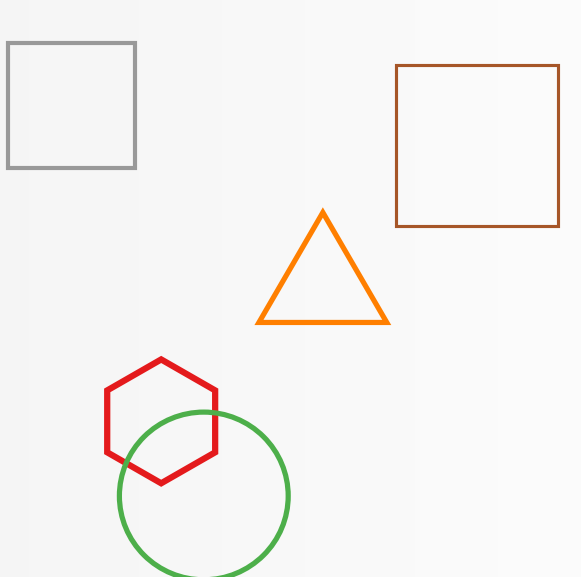[{"shape": "hexagon", "thickness": 3, "radius": 0.54, "center": [0.277, 0.27]}, {"shape": "circle", "thickness": 2.5, "radius": 0.73, "center": [0.351, 0.14]}, {"shape": "triangle", "thickness": 2.5, "radius": 0.63, "center": [0.555, 0.504]}, {"shape": "square", "thickness": 1.5, "radius": 0.7, "center": [0.82, 0.747]}, {"shape": "square", "thickness": 2, "radius": 0.54, "center": [0.123, 0.816]}]